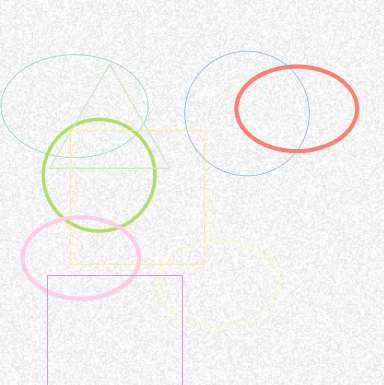[{"shape": "oval", "thickness": 0.5, "radius": 0.96, "center": [0.194, 0.724]}, {"shape": "oval", "thickness": 0.5, "radius": 0.79, "center": [0.567, 0.262]}, {"shape": "oval", "thickness": 3, "radius": 0.78, "center": [0.771, 0.717]}, {"shape": "circle", "thickness": 0.5, "radius": 0.81, "center": [0.642, 0.705]}, {"shape": "circle", "thickness": 2.5, "radius": 0.73, "center": [0.257, 0.545]}, {"shape": "oval", "thickness": 3, "radius": 0.76, "center": [0.21, 0.33]}, {"shape": "square", "thickness": 0.5, "radius": 0.87, "center": [0.298, 0.111]}, {"shape": "triangle", "thickness": 1, "radius": 0.9, "center": [0.285, 0.653]}, {"shape": "square", "thickness": 0.5, "radius": 0.87, "center": [0.356, 0.488]}]